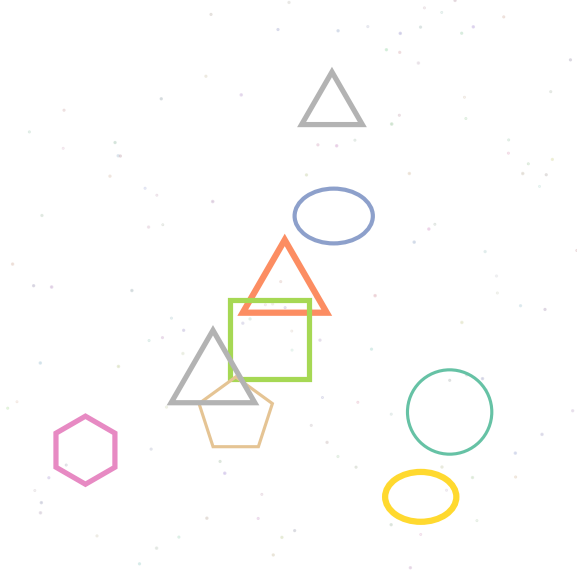[{"shape": "circle", "thickness": 1.5, "radius": 0.37, "center": [0.779, 0.286]}, {"shape": "triangle", "thickness": 3, "radius": 0.42, "center": [0.493, 0.5]}, {"shape": "oval", "thickness": 2, "radius": 0.34, "center": [0.578, 0.625]}, {"shape": "hexagon", "thickness": 2.5, "radius": 0.29, "center": [0.148, 0.22]}, {"shape": "square", "thickness": 2.5, "radius": 0.34, "center": [0.467, 0.412]}, {"shape": "oval", "thickness": 3, "radius": 0.31, "center": [0.729, 0.139]}, {"shape": "pentagon", "thickness": 1.5, "radius": 0.33, "center": [0.408, 0.28]}, {"shape": "triangle", "thickness": 2.5, "radius": 0.42, "center": [0.369, 0.344]}, {"shape": "triangle", "thickness": 2.5, "radius": 0.3, "center": [0.575, 0.814]}]